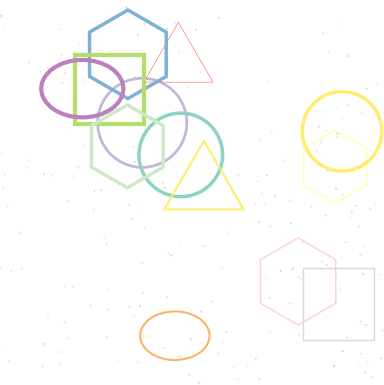[{"shape": "circle", "thickness": 2.5, "radius": 0.54, "center": [0.47, 0.598]}, {"shape": "hexagon", "thickness": 1, "radius": 0.48, "center": [0.871, 0.567]}, {"shape": "circle", "thickness": 2, "radius": 0.58, "center": [0.369, 0.681]}, {"shape": "triangle", "thickness": 0.5, "radius": 0.52, "center": [0.463, 0.838]}, {"shape": "hexagon", "thickness": 2.5, "radius": 0.57, "center": [0.332, 0.859]}, {"shape": "oval", "thickness": 1.5, "radius": 0.45, "center": [0.454, 0.128]}, {"shape": "square", "thickness": 3, "radius": 0.45, "center": [0.284, 0.767]}, {"shape": "hexagon", "thickness": 1, "radius": 0.56, "center": [0.774, 0.269]}, {"shape": "square", "thickness": 1, "radius": 0.46, "center": [0.88, 0.21]}, {"shape": "oval", "thickness": 3, "radius": 0.53, "center": [0.214, 0.77]}, {"shape": "hexagon", "thickness": 2.5, "radius": 0.54, "center": [0.331, 0.62]}, {"shape": "triangle", "thickness": 1.5, "radius": 0.59, "center": [0.53, 0.516]}, {"shape": "circle", "thickness": 2.5, "radius": 0.52, "center": [0.888, 0.659]}]